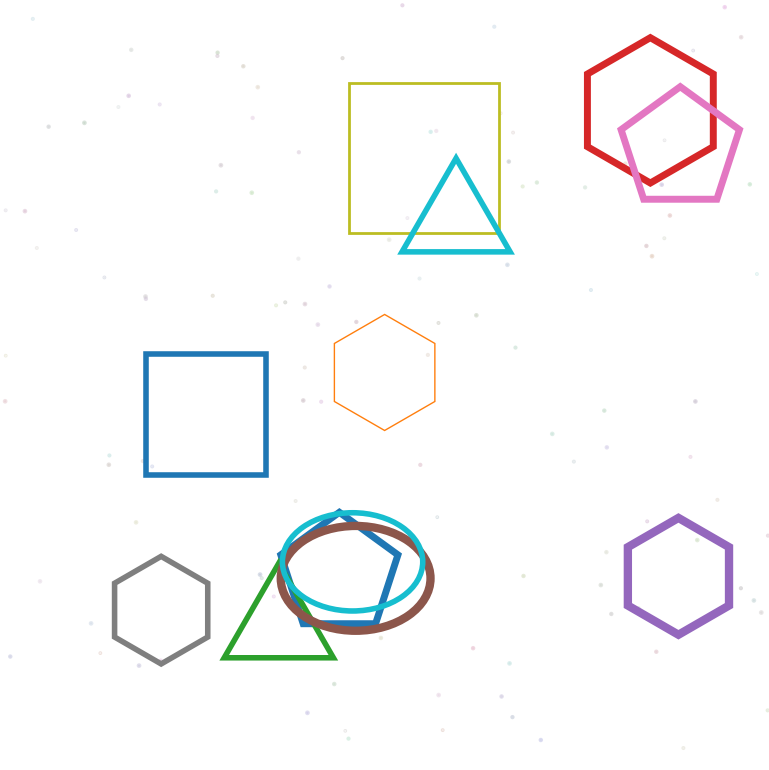[{"shape": "square", "thickness": 2, "radius": 0.39, "center": [0.267, 0.462]}, {"shape": "pentagon", "thickness": 2.5, "radius": 0.4, "center": [0.441, 0.255]}, {"shape": "hexagon", "thickness": 0.5, "radius": 0.38, "center": [0.5, 0.516]}, {"shape": "triangle", "thickness": 2, "radius": 0.41, "center": [0.362, 0.187]}, {"shape": "hexagon", "thickness": 2.5, "radius": 0.47, "center": [0.845, 0.857]}, {"shape": "hexagon", "thickness": 3, "radius": 0.38, "center": [0.881, 0.252]}, {"shape": "oval", "thickness": 3, "radius": 0.49, "center": [0.462, 0.249]}, {"shape": "pentagon", "thickness": 2.5, "radius": 0.4, "center": [0.883, 0.807]}, {"shape": "hexagon", "thickness": 2, "radius": 0.35, "center": [0.209, 0.208]}, {"shape": "square", "thickness": 1, "radius": 0.49, "center": [0.551, 0.794]}, {"shape": "triangle", "thickness": 2, "radius": 0.41, "center": [0.592, 0.713]}, {"shape": "oval", "thickness": 2, "radius": 0.46, "center": [0.458, 0.27]}]